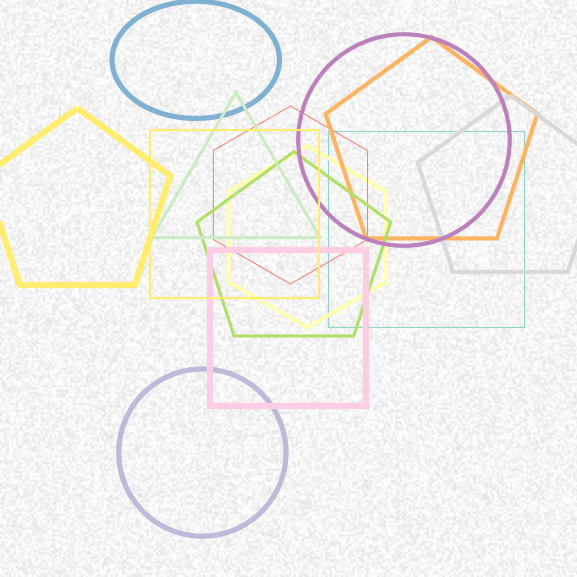[{"shape": "square", "thickness": 0.5, "radius": 0.85, "center": [0.738, 0.603]}, {"shape": "hexagon", "thickness": 2, "radius": 0.79, "center": [0.532, 0.589]}, {"shape": "circle", "thickness": 2.5, "radius": 0.72, "center": [0.35, 0.215]}, {"shape": "hexagon", "thickness": 0.5, "radius": 0.77, "center": [0.503, 0.661]}, {"shape": "oval", "thickness": 2.5, "radius": 0.72, "center": [0.339, 0.896]}, {"shape": "pentagon", "thickness": 2, "radius": 0.96, "center": [0.747, 0.742]}, {"shape": "pentagon", "thickness": 1.5, "radius": 0.88, "center": [0.509, 0.56]}, {"shape": "square", "thickness": 3, "radius": 0.68, "center": [0.499, 0.432]}, {"shape": "pentagon", "thickness": 2, "radius": 0.84, "center": [0.884, 0.665]}, {"shape": "circle", "thickness": 2, "radius": 0.92, "center": [0.7, 0.757]}, {"shape": "triangle", "thickness": 1.5, "radius": 0.84, "center": [0.409, 0.672]}, {"shape": "square", "thickness": 1, "radius": 0.73, "center": [0.407, 0.629]}, {"shape": "pentagon", "thickness": 3, "radius": 0.85, "center": [0.134, 0.643]}]